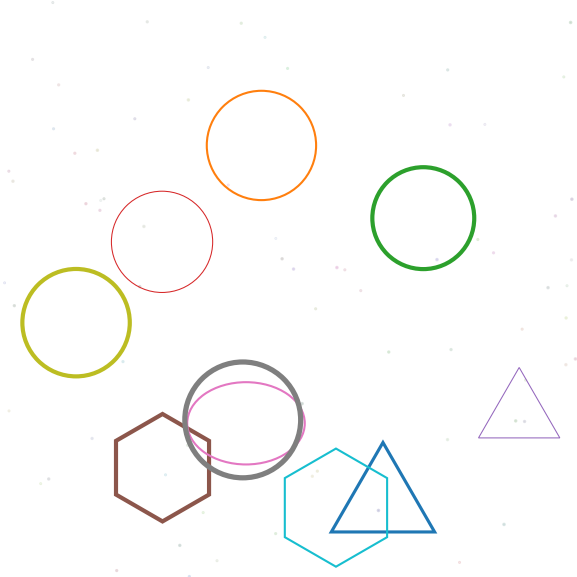[{"shape": "triangle", "thickness": 1.5, "radius": 0.52, "center": [0.663, 0.13]}, {"shape": "circle", "thickness": 1, "radius": 0.47, "center": [0.453, 0.747]}, {"shape": "circle", "thickness": 2, "radius": 0.44, "center": [0.733, 0.621]}, {"shape": "circle", "thickness": 0.5, "radius": 0.44, "center": [0.281, 0.58]}, {"shape": "triangle", "thickness": 0.5, "radius": 0.41, "center": [0.899, 0.282]}, {"shape": "hexagon", "thickness": 2, "radius": 0.47, "center": [0.281, 0.189]}, {"shape": "oval", "thickness": 1, "radius": 0.51, "center": [0.426, 0.266]}, {"shape": "circle", "thickness": 2.5, "radius": 0.5, "center": [0.42, 0.272]}, {"shape": "circle", "thickness": 2, "radius": 0.46, "center": [0.132, 0.44]}, {"shape": "hexagon", "thickness": 1, "radius": 0.51, "center": [0.582, 0.12]}]